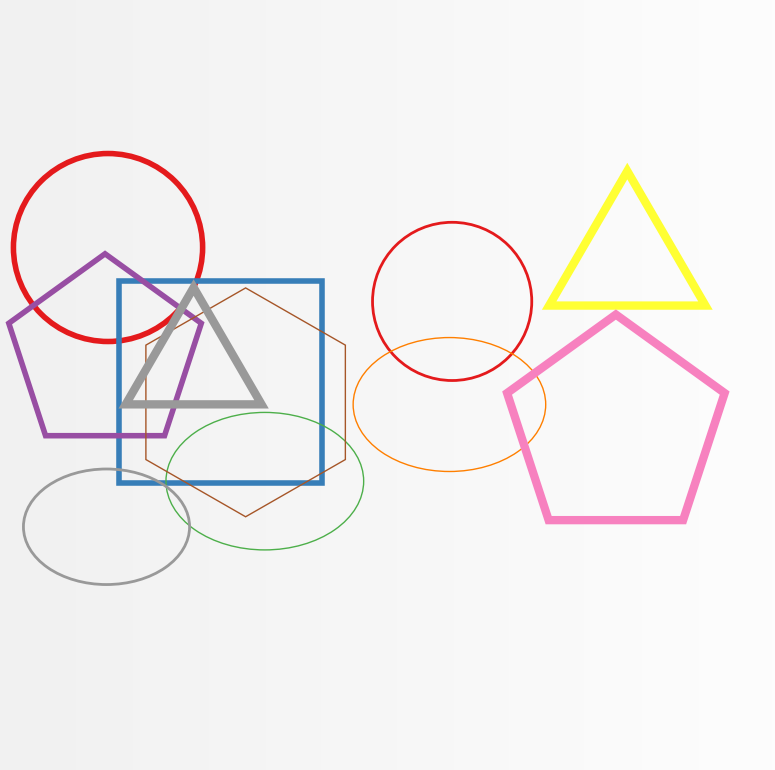[{"shape": "circle", "thickness": 1, "radius": 0.51, "center": [0.583, 0.609]}, {"shape": "circle", "thickness": 2, "radius": 0.61, "center": [0.139, 0.679]}, {"shape": "square", "thickness": 2, "radius": 0.66, "center": [0.285, 0.504]}, {"shape": "oval", "thickness": 0.5, "radius": 0.64, "center": [0.342, 0.375]}, {"shape": "pentagon", "thickness": 2, "radius": 0.65, "center": [0.136, 0.54]}, {"shape": "oval", "thickness": 0.5, "radius": 0.62, "center": [0.58, 0.475]}, {"shape": "triangle", "thickness": 3, "radius": 0.58, "center": [0.809, 0.661]}, {"shape": "hexagon", "thickness": 0.5, "radius": 0.74, "center": [0.317, 0.477]}, {"shape": "pentagon", "thickness": 3, "radius": 0.74, "center": [0.795, 0.444]}, {"shape": "oval", "thickness": 1, "radius": 0.54, "center": [0.137, 0.316]}, {"shape": "triangle", "thickness": 3, "radius": 0.51, "center": [0.25, 0.525]}]